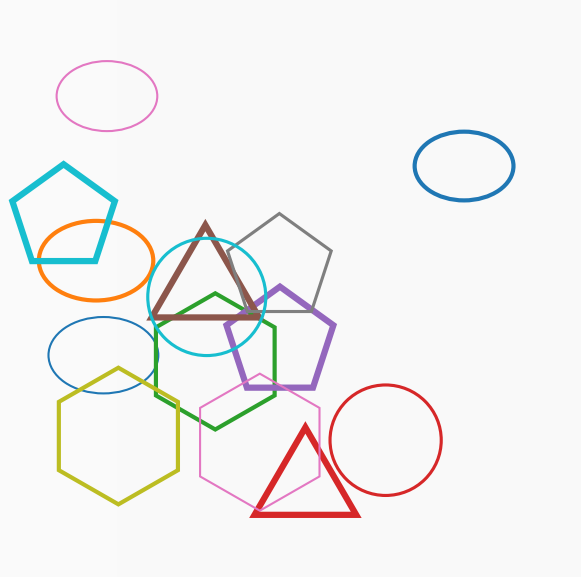[{"shape": "oval", "thickness": 1, "radius": 0.47, "center": [0.178, 0.384]}, {"shape": "oval", "thickness": 2, "radius": 0.43, "center": [0.798, 0.712]}, {"shape": "oval", "thickness": 2, "radius": 0.49, "center": [0.165, 0.548]}, {"shape": "hexagon", "thickness": 2, "radius": 0.59, "center": [0.37, 0.373]}, {"shape": "circle", "thickness": 1.5, "radius": 0.48, "center": [0.663, 0.237]}, {"shape": "triangle", "thickness": 3, "radius": 0.5, "center": [0.525, 0.158]}, {"shape": "pentagon", "thickness": 3, "radius": 0.48, "center": [0.482, 0.406]}, {"shape": "triangle", "thickness": 3, "radius": 0.53, "center": [0.353, 0.503]}, {"shape": "hexagon", "thickness": 1, "radius": 0.59, "center": [0.447, 0.233]}, {"shape": "oval", "thickness": 1, "radius": 0.43, "center": [0.184, 0.833]}, {"shape": "pentagon", "thickness": 1.5, "radius": 0.47, "center": [0.481, 0.536]}, {"shape": "hexagon", "thickness": 2, "radius": 0.59, "center": [0.204, 0.244]}, {"shape": "pentagon", "thickness": 3, "radius": 0.46, "center": [0.109, 0.622]}, {"shape": "circle", "thickness": 1.5, "radius": 0.51, "center": [0.356, 0.485]}]